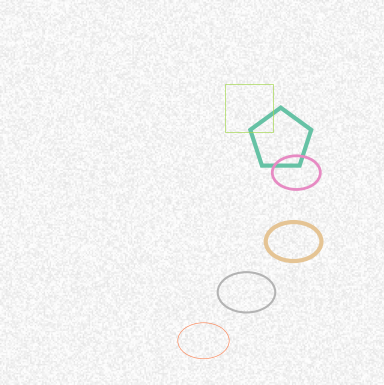[{"shape": "pentagon", "thickness": 3, "radius": 0.42, "center": [0.729, 0.637]}, {"shape": "oval", "thickness": 0.5, "radius": 0.33, "center": [0.529, 0.115]}, {"shape": "oval", "thickness": 2, "radius": 0.31, "center": [0.77, 0.552]}, {"shape": "square", "thickness": 0.5, "radius": 0.31, "center": [0.646, 0.719]}, {"shape": "oval", "thickness": 3, "radius": 0.36, "center": [0.763, 0.373]}, {"shape": "oval", "thickness": 1.5, "radius": 0.37, "center": [0.64, 0.241]}]